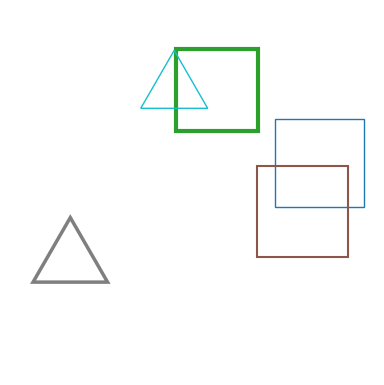[{"shape": "square", "thickness": 1, "radius": 0.57, "center": [0.83, 0.576]}, {"shape": "square", "thickness": 3, "radius": 0.54, "center": [0.563, 0.766]}, {"shape": "square", "thickness": 1.5, "radius": 0.59, "center": [0.785, 0.451]}, {"shape": "triangle", "thickness": 2.5, "radius": 0.56, "center": [0.183, 0.323]}, {"shape": "triangle", "thickness": 1, "radius": 0.5, "center": [0.453, 0.769]}]